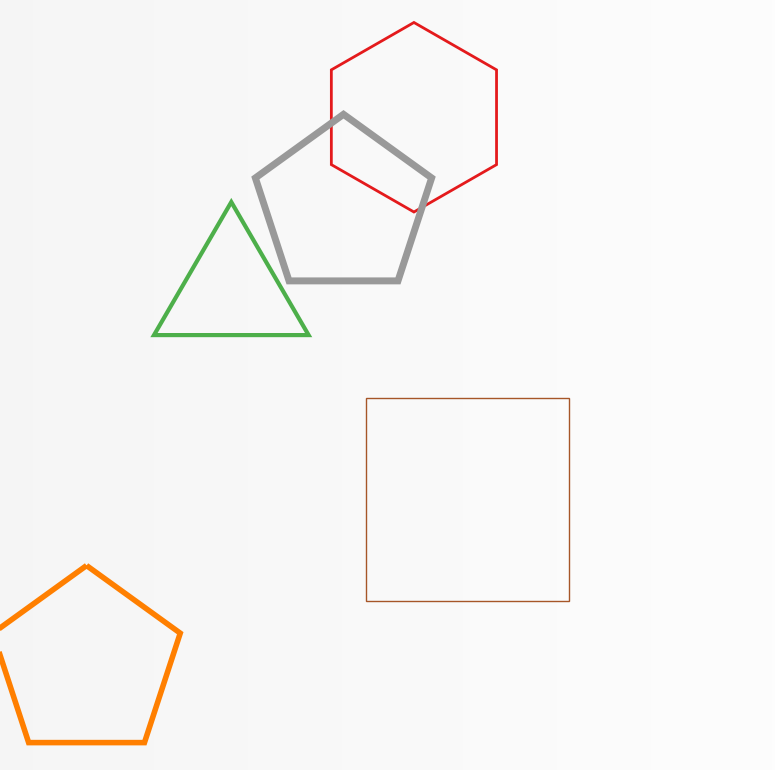[{"shape": "hexagon", "thickness": 1, "radius": 0.62, "center": [0.534, 0.848]}, {"shape": "triangle", "thickness": 1.5, "radius": 0.58, "center": [0.298, 0.622]}, {"shape": "pentagon", "thickness": 2, "radius": 0.64, "center": [0.112, 0.138]}, {"shape": "square", "thickness": 0.5, "radius": 0.66, "center": [0.603, 0.351]}, {"shape": "pentagon", "thickness": 2.5, "radius": 0.6, "center": [0.443, 0.732]}]